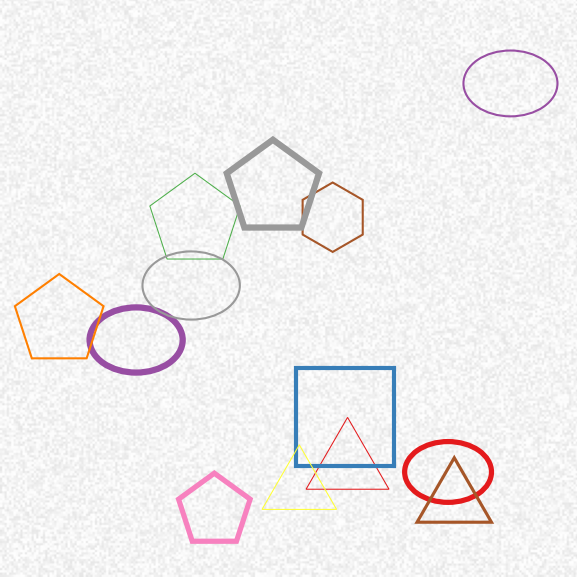[{"shape": "triangle", "thickness": 0.5, "radius": 0.41, "center": [0.602, 0.193]}, {"shape": "oval", "thickness": 2.5, "radius": 0.38, "center": [0.776, 0.182]}, {"shape": "square", "thickness": 2, "radius": 0.42, "center": [0.598, 0.277]}, {"shape": "pentagon", "thickness": 0.5, "radius": 0.41, "center": [0.338, 0.617]}, {"shape": "oval", "thickness": 3, "radius": 0.4, "center": [0.236, 0.41]}, {"shape": "oval", "thickness": 1, "radius": 0.41, "center": [0.884, 0.855]}, {"shape": "pentagon", "thickness": 1, "radius": 0.4, "center": [0.103, 0.444]}, {"shape": "triangle", "thickness": 0.5, "radius": 0.37, "center": [0.518, 0.154]}, {"shape": "hexagon", "thickness": 1, "radius": 0.3, "center": [0.576, 0.623]}, {"shape": "triangle", "thickness": 1.5, "radius": 0.37, "center": [0.787, 0.132]}, {"shape": "pentagon", "thickness": 2.5, "radius": 0.33, "center": [0.371, 0.115]}, {"shape": "oval", "thickness": 1, "radius": 0.42, "center": [0.331, 0.505]}, {"shape": "pentagon", "thickness": 3, "radius": 0.42, "center": [0.473, 0.673]}]